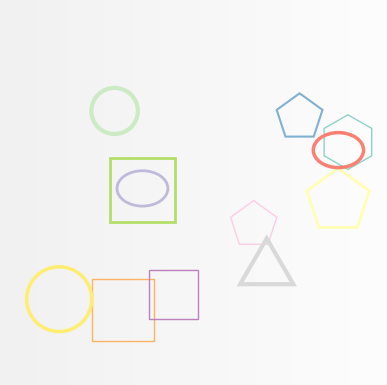[{"shape": "hexagon", "thickness": 1, "radius": 0.35, "center": [0.898, 0.631]}, {"shape": "pentagon", "thickness": 2, "radius": 0.42, "center": [0.873, 0.478]}, {"shape": "oval", "thickness": 2, "radius": 0.33, "center": [0.368, 0.511]}, {"shape": "oval", "thickness": 2.5, "radius": 0.32, "center": [0.873, 0.61]}, {"shape": "pentagon", "thickness": 1.5, "radius": 0.31, "center": [0.773, 0.695]}, {"shape": "square", "thickness": 1, "radius": 0.4, "center": [0.317, 0.195]}, {"shape": "square", "thickness": 2, "radius": 0.42, "center": [0.368, 0.506]}, {"shape": "pentagon", "thickness": 1, "radius": 0.31, "center": [0.655, 0.416]}, {"shape": "triangle", "thickness": 3, "radius": 0.4, "center": [0.688, 0.301]}, {"shape": "square", "thickness": 1, "radius": 0.32, "center": [0.448, 0.235]}, {"shape": "circle", "thickness": 3, "radius": 0.3, "center": [0.296, 0.712]}, {"shape": "circle", "thickness": 2.5, "radius": 0.42, "center": [0.153, 0.223]}]